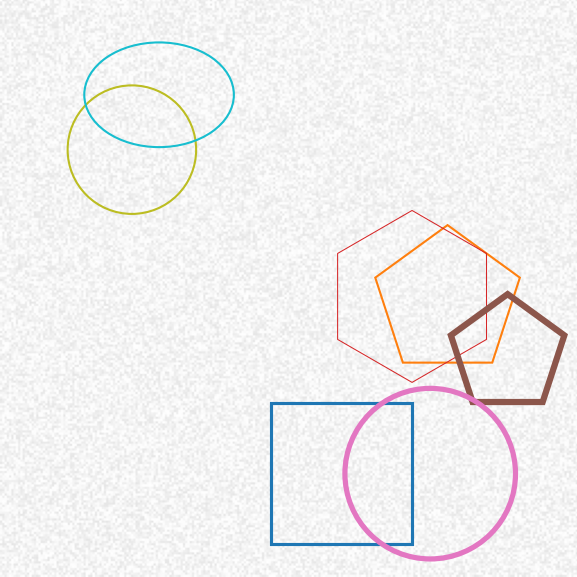[{"shape": "square", "thickness": 1.5, "radius": 0.61, "center": [0.591, 0.179]}, {"shape": "pentagon", "thickness": 1, "radius": 0.66, "center": [0.775, 0.478]}, {"shape": "hexagon", "thickness": 0.5, "radius": 0.74, "center": [0.714, 0.486]}, {"shape": "pentagon", "thickness": 3, "radius": 0.52, "center": [0.879, 0.387]}, {"shape": "circle", "thickness": 2.5, "radius": 0.74, "center": [0.745, 0.179]}, {"shape": "circle", "thickness": 1, "radius": 0.56, "center": [0.228, 0.74]}, {"shape": "oval", "thickness": 1, "radius": 0.65, "center": [0.275, 0.835]}]